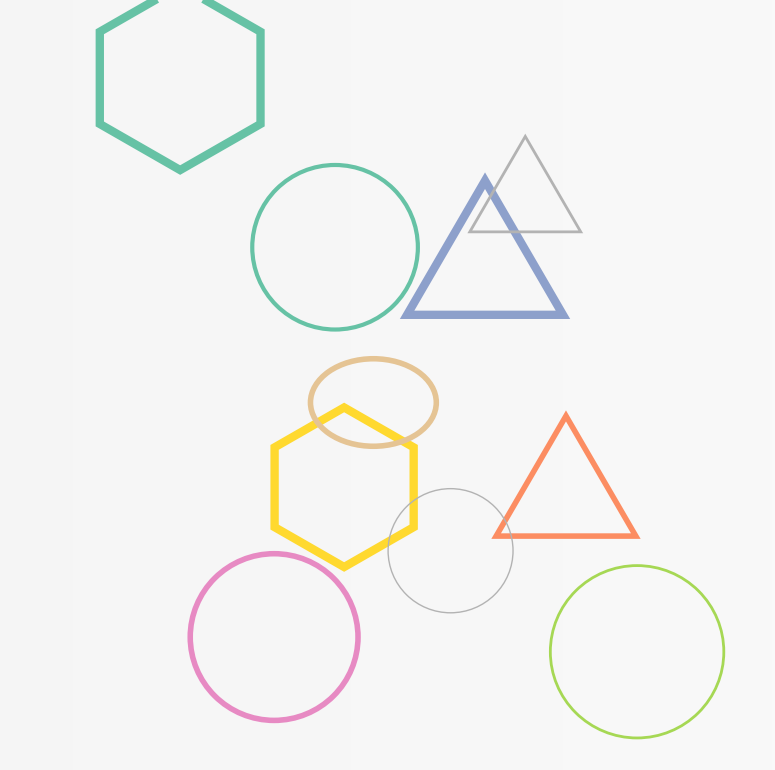[{"shape": "circle", "thickness": 1.5, "radius": 0.53, "center": [0.432, 0.679]}, {"shape": "hexagon", "thickness": 3, "radius": 0.6, "center": [0.232, 0.899]}, {"shape": "triangle", "thickness": 2, "radius": 0.52, "center": [0.73, 0.356]}, {"shape": "triangle", "thickness": 3, "radius": 0.58, "center": [0.626, 0.649]}, {"shape": "circle", "thickness": 2, "radius": 0.54, "center": [0.354, 0.173]}, {"shape": "circle", "thickness": 1, "radius": 0.56, "center": [0.822, 0.154]}, {"shape": "hexagon", "thickness": 3, "radius": 0.52, "center": [0.444, 0.367]}, {"shape": "oval", "thickness": 2, "radius": 0.41, "center": [0.482, 0.477]}, {"shape": "triangle", "thickness": 1, "radius": 0.41, "center": [0.678, 0.74]}, {"shape": "circle", "thickness": 0.5, "radius": 0.4, "center": [0.581, 0.285]}]